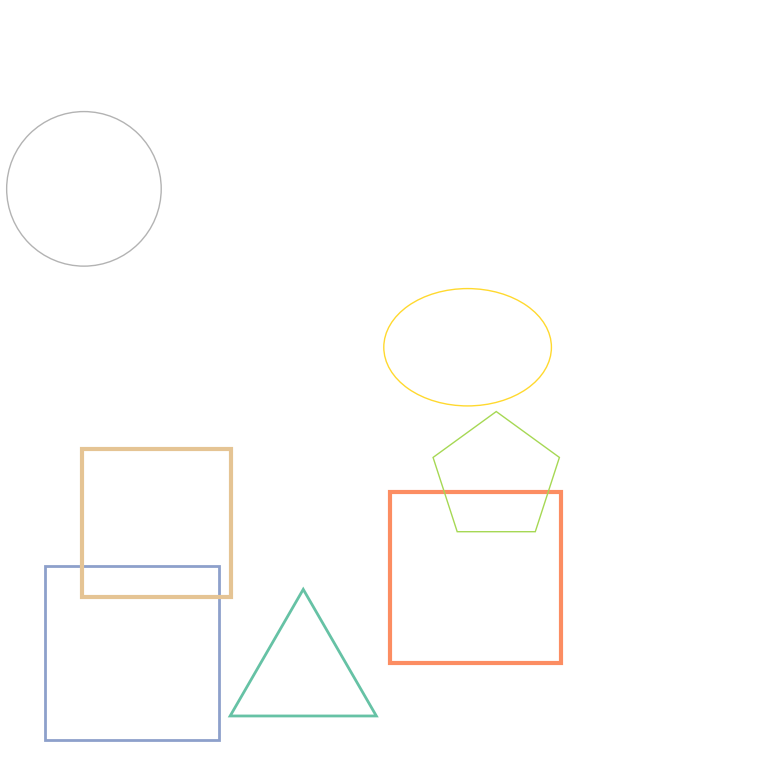[{"shape": "triangle", "thickness": 1, "radius": 0.55, "center": [0.394, 0.125]}, {"shape": "square", "thickness": 1.5, "radius": 0.56, "center": [0.618, 0.25]}, {"shape": "square", "thickness": 1, "radius": 0.56, "center": [0.171, 0.152]}, {"shape": "pentagon", "thickness": 0.5, "radius": 0.43, "center": [0.644, 0.379]}, {"shape": "oval", "thickness": 0.5, "radius": 0.54, "center": [0.607, 0.549]}, {"shape": "square", "thickness": 1.5, "radius": 0.48, "center": [0.203, 0.321]}, {"shape": "circle", "thickness": 0.5, "radius": 0.5, "center": [0.109, 0.755]}]